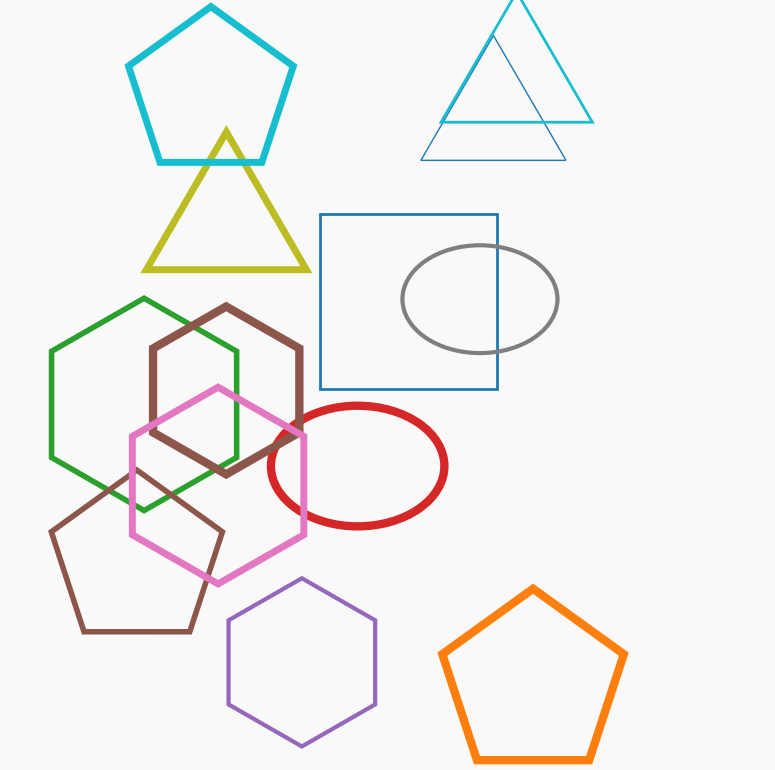[{"shape": "triangle", "thickness": 0.5, "radius": 0.54, "center": [0.637, 0.846]}, {"shape": "square", "thickness": 1, "radius": 0.57, "center": [0.527, 0.608]}, {"shape": "pentagon", "thickness": 3, "radius": 0.62, "center": [0.688, 0.112]}, {"shape": "hexagon", "thickness": 2, "radius": 0.69, "center": [0.186, 0.475]}, {"shape": "oval", "thickness": 3, "radius": 0.56, "center": [0.462, 0.395]}, {"shape": "hexagon", "thickness": 1.5, "radius": 0.55, "center": [0.39, 0.14]}, {"shape": "pentagon", "thickness": 2, "radius": 0.58, "center": [0.177, 0.273]}, {"shape": "hexagon", "thickness": 3, "radius": 0.54, "center": [0.292, 0.493]}, {"shape": "hexagon", "thickness": 2.5, "radius": 0.64, "center": [0.281, 0.369]}, {"shape": "oval", "thickness": 1.5, "radius": 0.5, "center": [0.619, 0.611]}, {"shape": "triangle", "thickness": 2.5, "radius": 0.6, "center": [0.292, 0.709]}, {"shape": "triangle", "thickness": 1, "radius": 0.56, "center": [0.667, 0.898]}, {"shape": "pentagon", "thickness": 2.5, "radius": 0.56, "center": [0.272, 0.88]}]